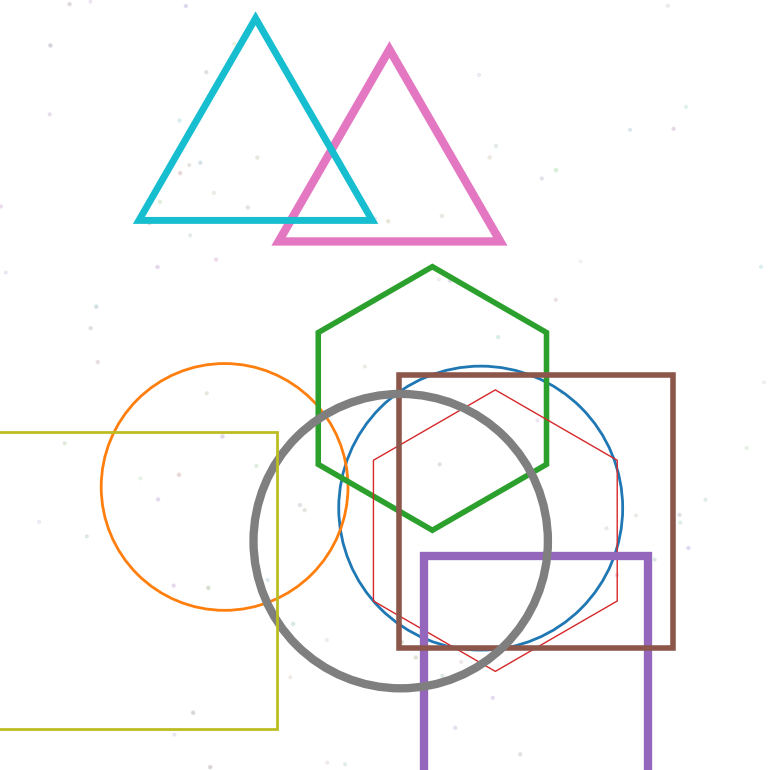[{"shape": "circle", "thickness": 1, "radius": 0.92, "center": [0.624, 0.34]}, {"shape": "circle", "thickness": 1, "radius": 0.8, "center": [0.292, 0.368]}, {"shape": "hexagon", "thickness": 2, "radius": 0.86, "center": [0.562, 0.483]}, {"shape": "hexagon", "thickness": 0.5, "radius": 0.91, "center": [0.643, 0.311]}, {"shape": "square", "thickness": 3, "radius": 0.72, "center": [0.696, 0.134]}, {"shape": "square", "thickness": 2, "radius": 0.89, "center": [0.696, 0.336]}, {"shape": "triangle", "thickness": 3, "radius": 0.83, "center": [0.506, 0.769]}, {"shape": "circle", "thickness": 3, "radius": 0.96, "center": [0.52, 0.297]}, {"shape": "square", "thickness": 1, "radius": 0.96, "center": [0.167, 0.247]}, {"shape": "triangle", "thickness": 2.5, "radius": 0.87, "center": [0.332, 0.801]}]